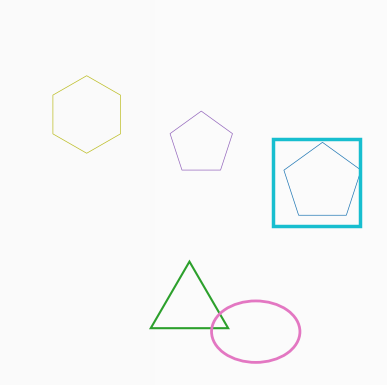[{"shape": "pentagon", "thickness": 0.5, "radius": 0.52, "center": [0.832, 0.526]}, {"shape": "triangle", "thickness": 1.5, "radius": 0.58, "center": [0.489, 0.205]}, {"shape": "pentagon", "thickness": 0.5, "radius": 0.42, "center": [0.519, 0.627]}, {"shape": "oval", "thickness": 2, "radius": 0.57, "center": [0.66, 0.139]}, {"shape": "hexagon", "thickness": 0.5, "radius": 0.5, "center": [0.224, 0.703]}, {"shape": "square", "thickness": 2.5, "radius": 0.56, "center": [0.817, 0.526]}]